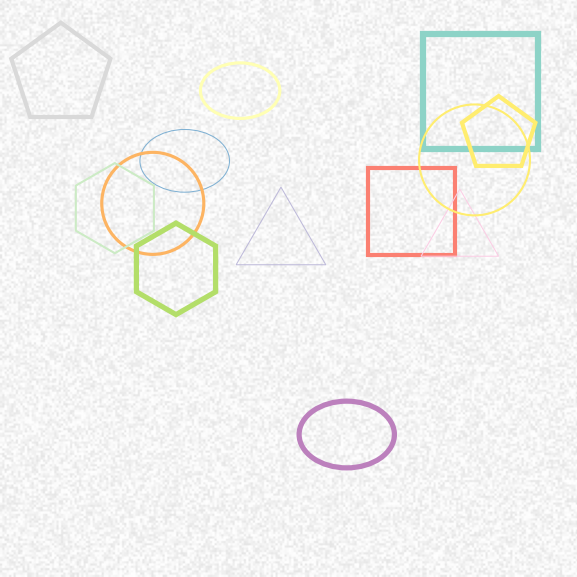[{"shape": "square", "thickness": 3, "radius": 0.5, "center": [0.831, 0.84]}, {"shape": "oval", "thickness": 1.5, "radius": 0.34, "center": [0.416, 0.842]}, {"shape": "triangle", "thickness": 0.5, "radius": 0.45, "center": [0.487, 0.585]}, {"shape": "square", "thickness": 2, "radius": 0.38, "center": [0.713, 0.633]}, {"shape": "oval", "thickness": 0.5, "radius": 0.39, "center": [0.32, 0.721]}, {"shape": "circle", "thickness": 1.5, "radius": 0.44, "center": [0.265, 0.647]}, {"shape": "hexagon", "thickness": 2.5, "radius": 0.4, "center": [0.305, 0.534]}, {"shape": "triangle", "thickness": 0.5, "radius": 0.39, "center": [0.796, 0.594]}, {"shape": "pentagon", "thickness": 2, "radius": 0.45, "center": [0.105, 0.87]}, {"shape": "oval", "thickness": 2.5, "radius": 0.41, "center": [0.6, 0.247]}, {"shape": "hexagon", "thickness": 1, "radius": 0.39, "center": [0.199, 0.639]}, {"shape": "pentagon", "thickness": 2, "radius": 0.33, "center": [0.864, 0.766]}, {"shape": "circle", "thickness": 1, "radius": 0.48, "center": [0.822, 0.722]}]